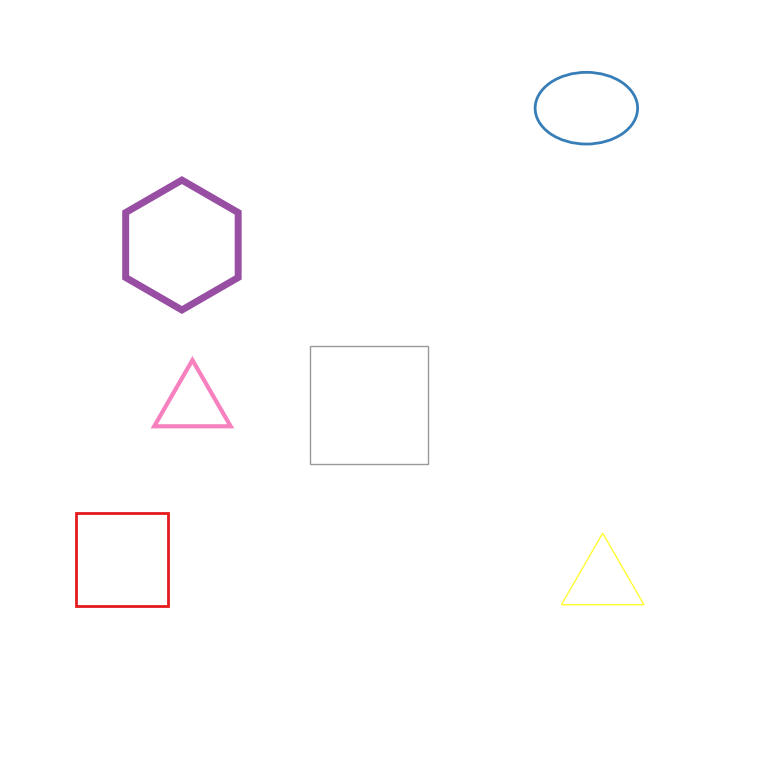[{"shape": "square", "thickness": 1, "radius": 0.3, "center": [0.158, 0.273]}, {"shape": "oval", "thickness": 1, "radius": 0.33, "center": [0.762, 0.859]}, {"shape": "hexagon", "thickness": 2.5, "radius": 0.42, "center": [0.236, 0.682]}, {"shape": "triangle", "thickness": 0.5, "radius": 0.31, "center": [0.783, 0.246]}, {"shape": "triangle", "thickness": 1.5, "radius": 0.29, "center": [0.25, 0.475]}, {"shape": "square", "thickness": 0.5, "radius": 0.39, "center": [0.479, 0.474]}]